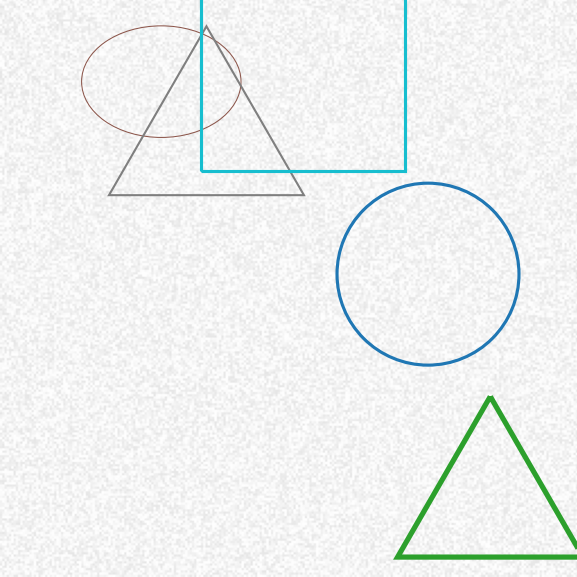[{"shape": "circle", "thickness": 1.5, "radius": 0.79, "center": [0.741, 0.524]}, {"shape": "triangle", "thickness": 2.5, "radius": 0.93, "center": [0.849, 0.127]}, {"shape": "oval", "thickness": 0.5, "radius": 0.69, "center": [0.279, 0.858]}, {"shape": "triangle", "thickness": 1, "radius": 0.97, "center": [0.358, 0.759]}, {"shape": "square", "thickness": 1.5, "radius": 0.88, "center": [0.525, 0.88]}]